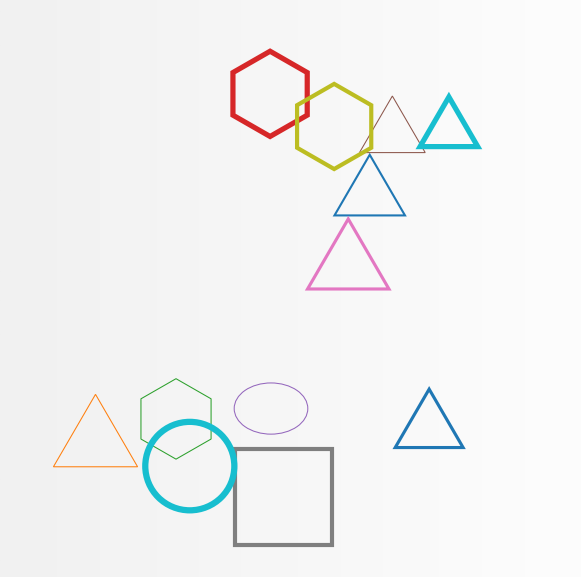[{"shape": "triangle", "thickness": 1.5, "radius": 0.34, "center": [0.738, 0.258]}, {"shape": "triangle", "thickness": 1, "radius": 0.35, "center": [0.636, 0.661]}, {"shape": "triangle", "thickness": 0.5, "radius": 0.42, "center": [0.164, 0.233]}, {"shape": "hexagon", "thickness": 0.5, "radius": 0.35, "center": [0.303, 0.274]}, {"shape": "hexagon", "thickness": 2.5, "radius": 0.37, "center": [0.465, 0.837]}, {"shape": "oval", "thickness": 0.5, "radius": 0.32, "center": [0.466, 0.292]}, {"shape": "triangle", "thickness": 0.5, "radius": 0.33, "center": [0.675, 0.768]}, {"shape": "triangle", "thickness": 1.5, "radius": 0.4, "center": [0.599, 0.539]}, {"shape": "square", "thickness": 2, "radius": 0.42, "center": [0.488, 0.139]}, {"shape": "hexagon", "thickness": 2, "radius": 0.37, "center": [0.575, 0.78]}, {"shape": "circle", "thickness": 3, "radius": 0.38, "center": [0.327, 0.192]}, {"shape": "triangle", "thickness": 2.5, "radius": 0.29, "center": [0.772, 0.774]}]